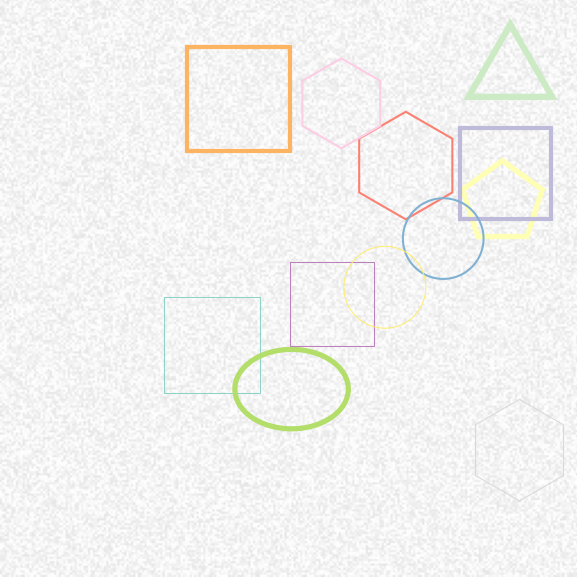[{"shape": "square", "thickness": 0.5, "radius": 0.41, "center": [0.368, 0.402]}, {"shape": "pentagon", "thickness": 2.5, "radius": 0.36, "center": [0.87, 0.648]}, {"shape": "square", "thickness": 2, "radius": 0.39, "center": [0.876, 0.698]}, {"shape": "hexagon", "thickness": 1, "radius": 0.47, "center": [0.703, 0.712]}, {"shape": "circle", "thickness": 1, "radius": 0.35, "center": [0.767, 0.586]}, {"shape": "square", "thickness": 2, "radius": 0.45, "center": [0.413, 0.828]}, {"shape": "oval", "thickness": 2.5, "radius": 0.49, "center": [0.505, 0.325]}, {"shape": "hexagon", "thickness": 1, "radius": 0.39, "center": [0.591, 0.82]}, {"shape": "hexagon", "thickness": 0.5, "radius": 0.44, "center": [0.9, 0.22]}, {"shape": "square", "thickness": 0.5, "radius": 0.36, "center": [0.575, 0.472]}, {"shape": "triangle", "thickness": 3, "radius": 0.42, "center": [0.884, 0.873]}, {"shape": "circle", "thickness": 0.5, "radius": 0.35, "center": [0.666, 0.502]}]